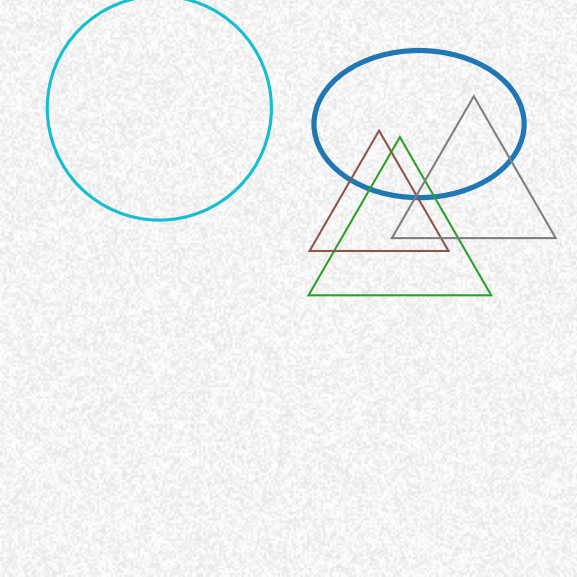[{"shape": "oval", "thickness": 2.5, "radius": 0.91, "center": [0.726, 0.784]}, {"shape": "triangle", "thickness": 1, "radius": 0.91, "center": [0.692, 0.579]}, {"shape": "triangle", "thickness": 1, "radius": 0.69, "center": [0.656, 0.634]}, {"shape": "triangle", "thickness": 1, "radius": 0.82, "center": [0.82, 0.669]}, {"shape": "circle", "thickness": 1.5, "radius": 0.97, "center": [0.276, 0.812]}]